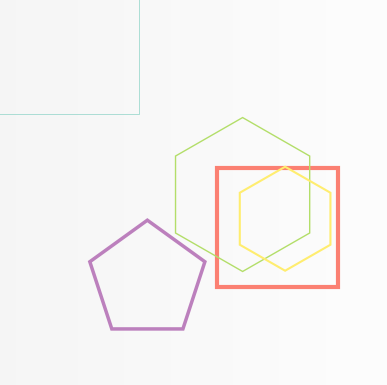[{"shape": "square", "thickness": 0.5, "radius": 0.93, "center": [0.174, 0.89]}, {"shape": "square", "thickness": 3, "radius": 0.78, "center": [0.716, 0.408]}, {"shape": "hexagon", "thickness": 1, "radius": 1.0, "center": [0.626, 0.495]}, {"shape": "pentagon", "thickness": 2.5, "radius": 0.78, "center": [0.38, 0.272]}, {"shape": "hexagon", "thickness": 1.5, "radius": 0.68, "center": [0.736, 0.432]}]